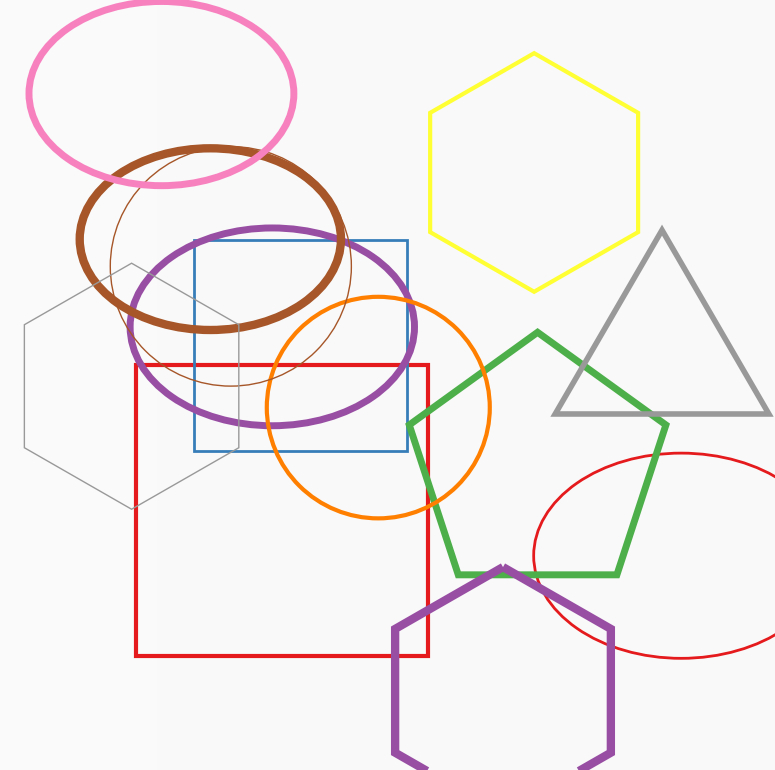[{"shape": "square", "thickness": 1.5, "radius": 0.94, "center": [0.364, 0.337]}, {"shape": "oval", "thickness": 1, "radius": 0.95, "center": [0.879, 0.278]}, {"shape": "square", "thickness": 1, "radius": 0.69, "center": [0.387, 0.551]}, {"shape": "pentagon", "thickness": 2.5, "radius": 0.87, "center": [0.694, 0.394]}, {"shape": "oval", "thickness": 2.5, "radius": 0.92, "center": [0.351, 0.576]}, {"shape": "hexagon", "thickness": 3, "radius": 0.8, "center": [0.649, 0.103]}, {"shape": "circle", "thickness": 1.5, "radius": 0.72, "center": [0.488, 0.471]}, {"shape": "hexagon", "thickness": 1.5, "radius": 0.77, "center": [0.689, 0.776]}, {"shape": "oval", "thickness": 3, "radius": 0.84, "center": [0.271, 0.689]}, {"shape": "circle", "thickness": 0.5, "radius": 0.78, "center": [0.298, 0.654]}, {"shape": "oval", "thickness": 2.5, "radius": 0.85, "center": [0.208, 0.878]}, {"shape": "triangle", "thickness": 2, "radius": 0.8, "center": [0.854, 0.542]}, {"shape": "hexagon", "thickness": 0.5, "radius": 0.8, "center": [0.17, 0.498]}]